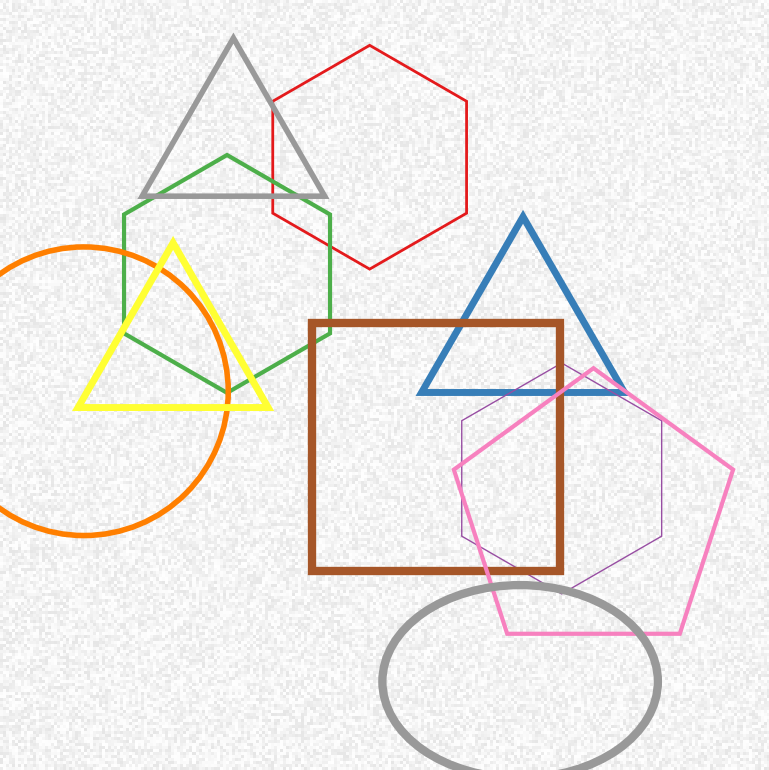[{"shape": "hexagon", "thickness": 1, "radius": 0.73, "center": [0.48, 0.796]}, {"shape": "triangle", "thickness": 2.5, "radius": 0.76, "center": [0.679, 0.566]}, {"shape": "hexagon", "thickness": 1.5, "radius": 0.77, "center": [0.295, 0.644]}, {"shape": "hexagon", "thickness": 0.5, "radius": 0.75, "center": [0.729, 0.379]}, {"shape": "circle", "thickness": 2, "radius": 0.94, "center": [0.109, 0.492]}, {"shape": "triangle", "thickness": 2.5, "radius": 0.71, "center": [0.225, 0.542]}, {"shape": "square", "thickness": 3, "radius": 0.81, "center": [0.566, 0.419]}, {"shape": "pentagon", "thickness": 1.5, "radius": 0.95, "center": [0.771, 0.331]}, {"shape": "triangle", "thickness": 2, "radius": 0.68, "center": [0.303, 0.814]}, {"shape": "oval", "thickness": 3, "radius": 0.89, "center": [0.675, 0.115]}]